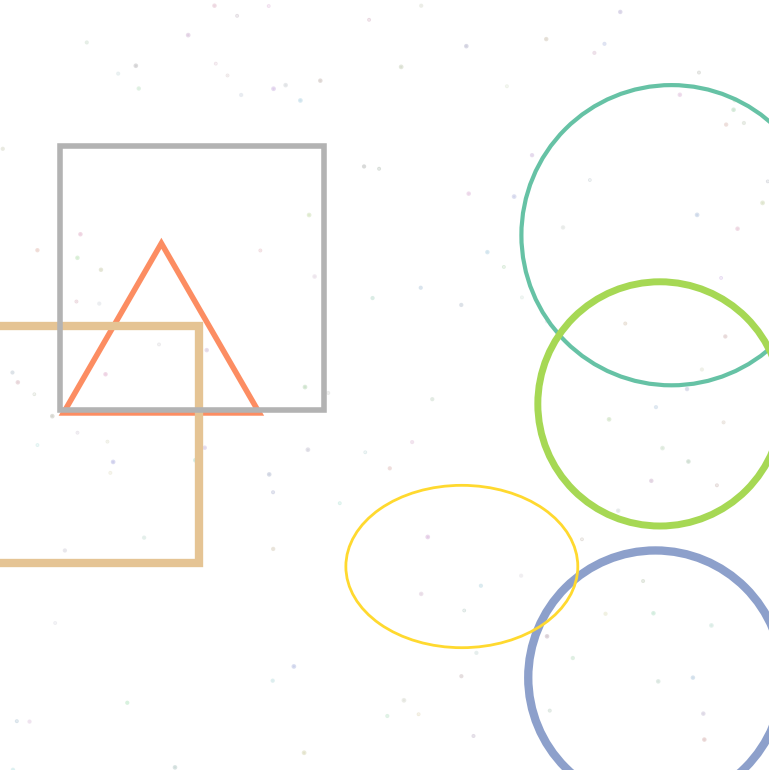[{"shape": "circle", "thickness": 1.5, "radius": 0.97, "center": [0.872, 0.695]}, {"shape": "triangle", "thickness": 2, "radius": 0.73, "center": [0.21, 0.537]}, {"shape": "circle", "thickness": 3, "radius": 0.83, "center": [0.851, 0.12]}, {"shape": "circle", "thickness": 2.5, "radius": 0.79, "center": [0.857, 0.475]}, {"shape": "oval", "thickness": 1, "radius": 0.75, "center": [0.6, 0.264]}, {"shape": "square", "thickness": 3, "radius": 0.77, "center": [0.104, 0.423]}, {"shape": "square", "thickness": 2, "radius": 0.86, "center": [0.249, 0.639]}]